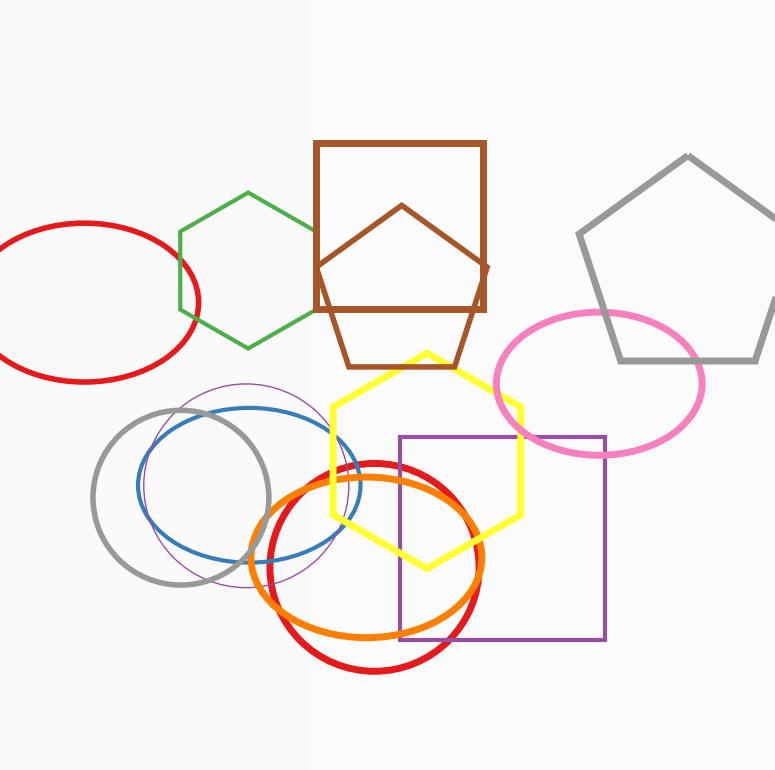[{"shape": "oval", "thickness": 2, "radius": 0.74, "center": [0.109, 0.607]}, {"shape": "circle", "thickness": 2.5, "radius": 0.67, "center": [0.483, 0.263]}, {"shape": "oval", "thickness": 1.5, "radius": 0.72, "center": [0.322, 0.37]}, {"shape": "hexagon", "thickness": 1.5, "radius": 0.51, "center": [0.32, 0.649]}, {"shape": "square", "thickness": 1.5, "radius": 0.66, "center": [0.648, 0.301]}, {"shape": "circle", "thickness": 0.5, "radius": 0.66, "center": [0.318, 0.369]}, {"shape": "oval", "thickness": 2.5, "radius": 0.74, "center": [0.473, 0.276]}, {"shape": "hexagon", "thickness": 2.5, "radius": 0.7, "center": [0.551, 0.401]}, {"shape": "pentagon", "thickness": 2, "radius": 0.58, "center": [0.518, 0.617]}, {"shape": "square", "thickness": 2.5, "radius": 0.54, "center": [0.515, 0.707]}, {"shape": "oval", "thickness": 2.5, "radius": 0.66, "center": [0.773, 0.502]}, {"shape": "pentagon", "thickness": 2.5, "radius": 0.74, "center": [0.888, 0.651]}, {"shape": "circle", "thickness": 2, "radius": 0.57, "center": [0.233, 0.354]}]